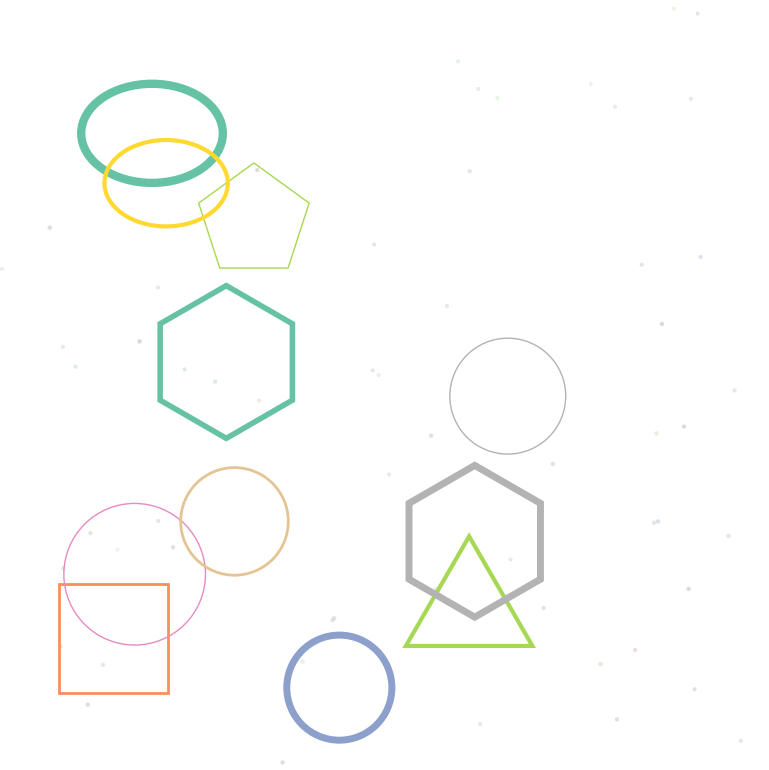[{"shape": "oval", "thickness": 3, "radius": 0.46, "center": [0.197, 0.827]}, {"shape": "hexagon", "thickness": 2, "radius": 0.5, "center": [0.294, 0.53]}, {"shape": "square", "thickness": 1, "radius": 0.35, "center": [0.147, 0.171]}, {"shape": "circle", "thickness": 2.5, "radius": 0.34, "center": [0.441, 0.107]}, {"shape": "circle", "thickness": 0.5, "radius": 0.46, "center": [0.175, 0.254]}, {"shape": "pentagon", "thickness": 0.5, "radius": 0.38, "center": [0.33, 0.713]}, {"shape": "triangle", "thickness": 1.5, "radius": 0.47, "center": [0.609, 0.209]}, {"shape": "oval", "thickness": 1.5, "radius": 0.4, "center": [0.216, 0.762]}, {"shape": "circle", "thickness": 1, "radius": 0.35, "center": [0.305, 0.323]}, {"shape": "circle", "thickness": 0.5, "radius": 0.38, "center": [0.659, 0.486]}, {"shape": "hexagon", "thickness": 2.5, "radius": 0.49, "center": [0.617, 0.297]}]